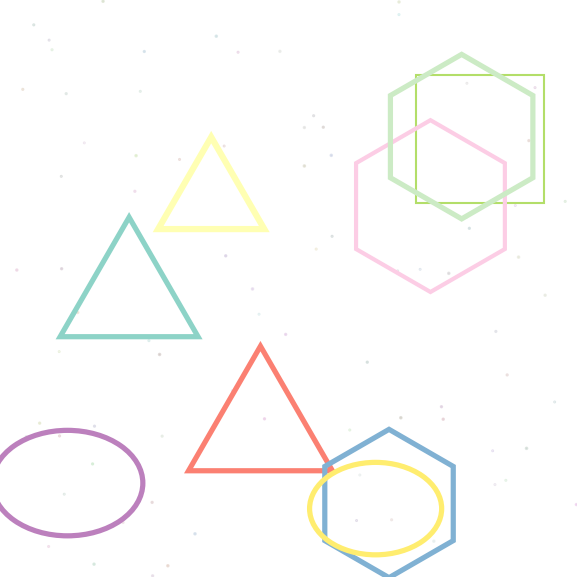[{"shape": "triangle", "thickness": 2.5, "radius": 0.69, "center": [0.224, 0.485]}, {"shape": "triangle", "thickness": 3, "radius": 0.53, "center": [0.366, 0.656]}, {"shape": "triangle", "thickness": 2.5, "radius": 0.72, "center": [0.451, 0.256]}, {"shape": "hexagon", "thickness": 2.5, "radius": 0.64, "center": [0.674, 0.127]}, {"shape": "square", "thickness": 1, "radius": 0.55, "center": [0.832, 0.759]}, {"shape": "hexagon", "thickness": 2, "radius": 0.74, "center": [0.745, 0.642]}, {"shape": "oval", "thickness": 2.5, "radius": 0.65, "center": [0.117, 0.163]}, {"shape": "hexagon", "thickness": 2.5, "radius": 0.71, "center": [0.799, 0.763]}, {"shape": "oval", "thickness": 2.5, "radius": 0.57, "center": [0.65, 0.118]}]